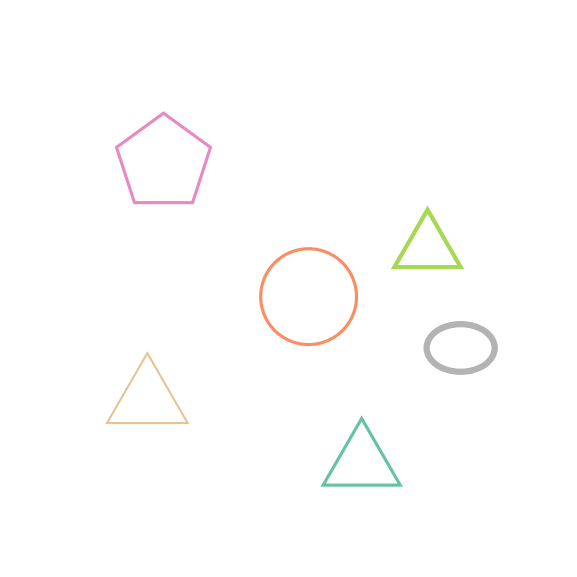[{"shape": "triangle", "thickness": 1.5, "radius": 0.38, "center": [0.626, 0.198]}, {"shape": "circle", "thickness": 1.5, "radius": 0.41, "center": [0.534, 0.485]}, {"shape": "pentagon", "thickness": 1.5, "radius": 0.43, "center": [0.283, 0.718]}, {"shape": "triangle", "thickness": 2, "radius": 0.33, "center": [0.74, 0.57]}, {"shape": "triangle", "thickness": 1, "radius": 0.4, "center": [0.255, 0.307]}, {"shape": "oval", "thickness": 3, "radius": 0.29, "center": [0.798, 0.397]}]